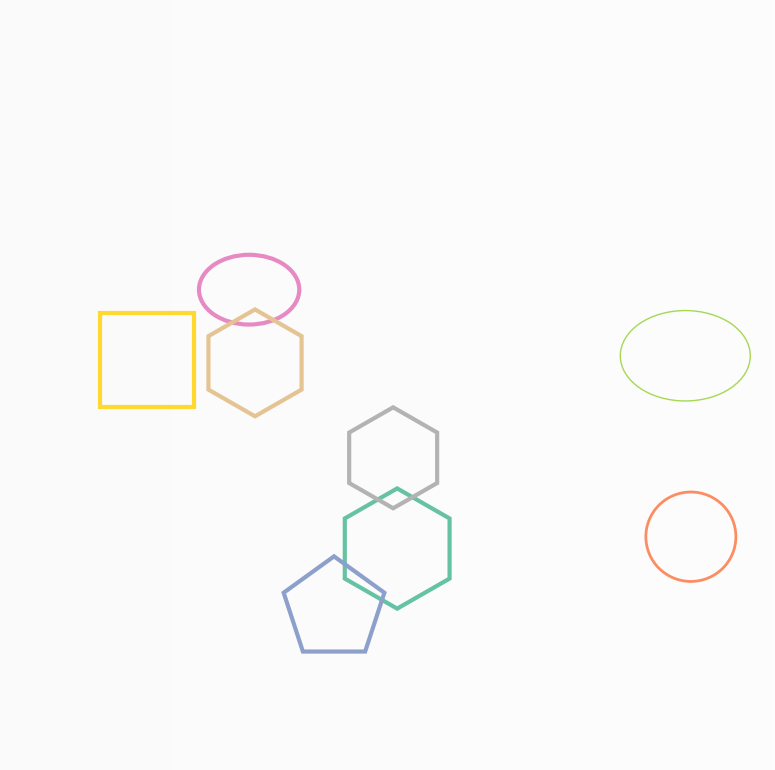[{"shape": "hexagon", "thickness": 1.5, "radius": 0.39, "center": [0.512, 0.288]}, {"shape": "circle", "thickness": 1, "radius": 0.29, "center": [0.891, 0.303]}, {"shape": "pentagon", "thickness": 1.5, "radius": 0.34, "center": [0.431, 0.209]}, {"shape": "oval", "thickness": 1.5, "radius": 0.32, "center": [0.321, 0.624]}, {"shape": "oval", "thickness": 0.5, "radius": 0.42, "center": [0.884, 0.538]}, {"shape": "square", "thickness": 1.5, "radius": 0.31, "center": [0.19, 0.532]}, {"shape": "hexagon", "thickness": 1.5, "radius": 0.35, "center": [0.329, 0.529]}, {"shape": "hexagon", "thickness": 1.5, "radius": 0.33, "center": [0.507, 0.405]}]